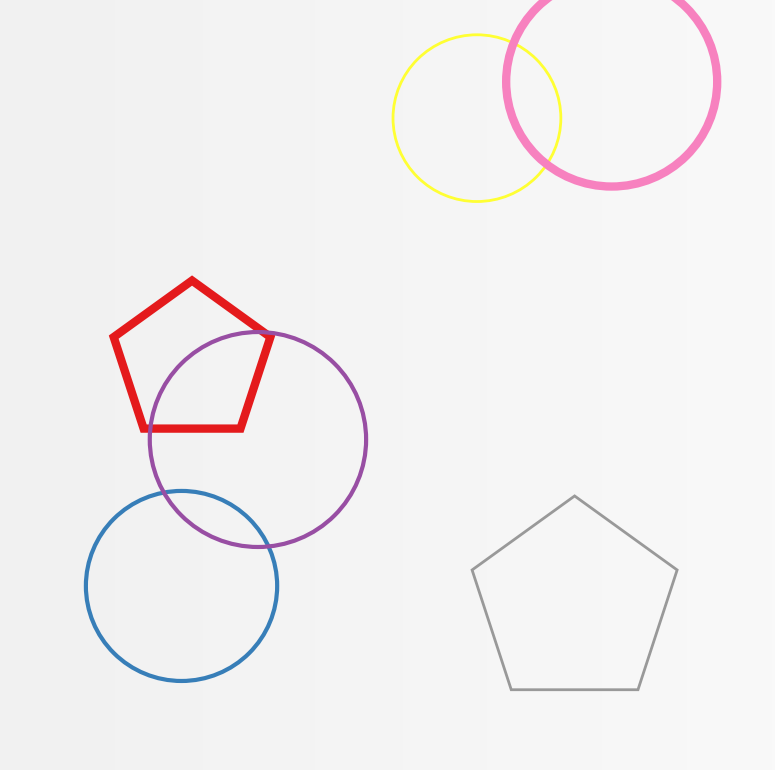[{"shape": "pentagon", "thickness": 3, "radius": 0.53, "center": [0.248, 0.529]}, {"shape": "circle", "thickness": 1.5, "radius": 0.62, "center": [0.234, 0.239]}, {"shape": "circle", "thickness": 1.5, "radius": 0.7, "center": [0.333, 0.429]}, {"shape": "circle", "thickness": 1, "radius": 0.54, "center": [0.615, 0.847]}, {"shape": "circle", "thickness": 3, "radius": 0.68, "center": [0.789, 0.894]}, {"shape": "pentagon", "thickness": 1, "radius": 0.7, "center": [0.741, 0.217]}]